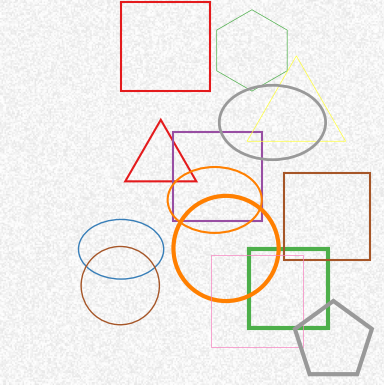[{"shape": "triangle", "thickness": 1.5, "radius": 0.53, "center": [0.418, 0.582]}, {"shape": "square", "thickness": 1.5, "radius": 0.58, "center": [0.429, 0.879]}, {"shape": "oval", "thickness": 1, "radius": 0.55, "center": [0.315, 0.353]}, {"shape": "hexagon", "thickness": 0.5, "radius": 0.53, "center": [0.654, 0.869]}, {"shape": "square", "thickness": 3, "radius": 0.51, "center": [0.749, 0.25]}, {"shape": "square", "thickness": 1.5, "radius": 0.58, "center": [0.566, 0.541]}, {"shape": "circle", "thickness": 3, "radius": 0.68, "center": [0.587, 0.355]}, {"shape": "oval", "thickness": 1.5, "radius": 0.61, "center": [0.558, 0.481]}, {"shape": "triangle", "thickness": 0.5, "radius": 0.74, "center": [0.77, 0.707]}, {"shape": "square", "thickness": 1.5, "radius": 0.56, "center": [0.85, 0.438]}, {"shape": "circle", "thickness": 1, "radius": 0.51, "center": [0.312, 0.258]}, {"shape": "square", "thickness": 0.5, "radius": 0.6, "center": [0.667, 0.218]}, {"shape": "oval", "thickness": 2, "radius": 0.69, "center": [0.708, 0.682]}, {"shape": "pentagon", "thickness": 3, "radius": 0.53, "center": [0.866, 0.113]}]